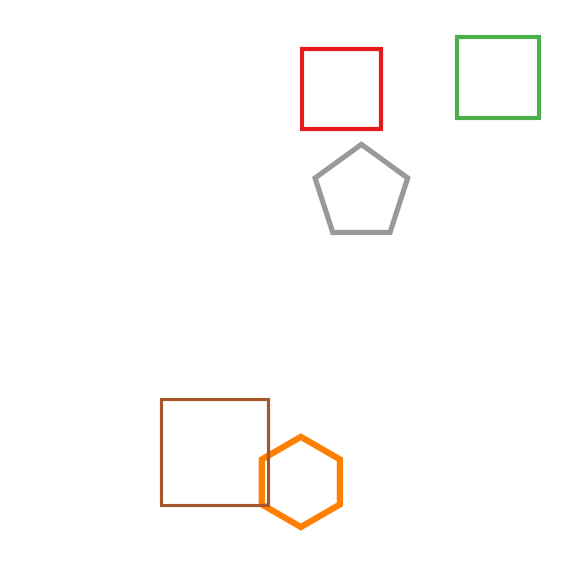[{"shape": "square", "thickness": 2, "radius": 0.34, "center": [0.592, 0.845]}, {"shape": "square", "thickness": 2, "radius": 0.35, "center": [0.862, 0.865]}, {"shape": "hexagon", "thickness": 3, "radius": 0.39, "center": [0.521, 0.165]}, {"shape": "square", "thickness": 1.5, "radius": 0.46, "center": [0.371, 0.216]}, {"shape": "pentagon", "thickness": 2.5, "radius": 0.42, "center": [0.626, 0.665]}]